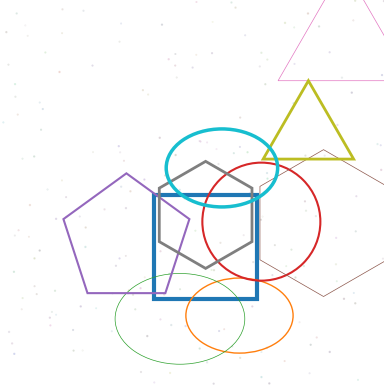[{"shape": "square", "thickness": 3, "radius": 0.67, "center": [0.534, 0.358]}, {"shape": "oval", "thickness": 1, "radius": 0.7, "center": [0.622, 0.18]}, {"shape": "oval", "thickness": 0.5, "radius": 0.84, "center": [0.467, 0.172]}, {"shape": "circle", "thickness": 1.5, "radius": 0.77, "center": [0.679, 0.424]}, {"shape": "pentagon", "thickness": 1.5, "radius": 0.86, "center": [0.328, 0.378]}, {"shape": "hexagon", "thickness": 0.5, "radius": 0.95, "center": [0.84, 0.421]}, {"shape": "triangle", "thickness": 0.5, "radius": 0.99, "center": [0.894, 0.889]}, {"shape": "hexagon", "thickness": 2, "radius": 0.7, "center": [0.534, 0.442]}, {"shape": "triangle", "thickness": 2, "radius": 0.68, "center": [0.801, 0.655]}, {"shape": "oval", "thickness": 2.5, "radius": 0.72, "center": [0.576, 0.564]}]